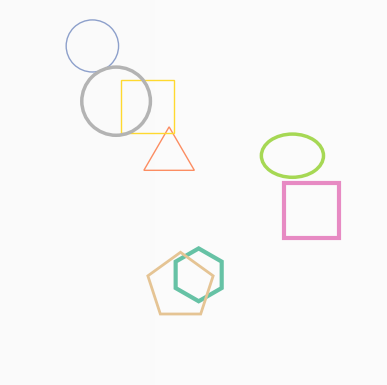[{"shape": "hexagon", "thickness": 3, "radius": 0.34, "center": [0.513, 0.286]}, {"shape": "triangle", "thickness": 1, "radius": 0.38, "center": [0.436, 0.595]}, {"shape": "circle", "thickness": 1, "radius": 0.34, "center": [0.238, 0.881]}, {"shape": "square", "thickness": 3, "radius": 0.36, "center": [0.804, 0.454]}, {"shape": "oval", "thickness": 2.5, "radius": 0.4, "center": [0.755, 0.596]}, {"shape": "square", "thickness": 1, "radius": 0.35, "center": [0.381, 0.723]}, {"shape": "pentagon", "thickness": 2, "radius": 0.44, "center": [0.466, 0.256]}, {"shape": "circle", "thickness": 2.5, "radius": 0.44, "center": [0.3, 0.737]}]